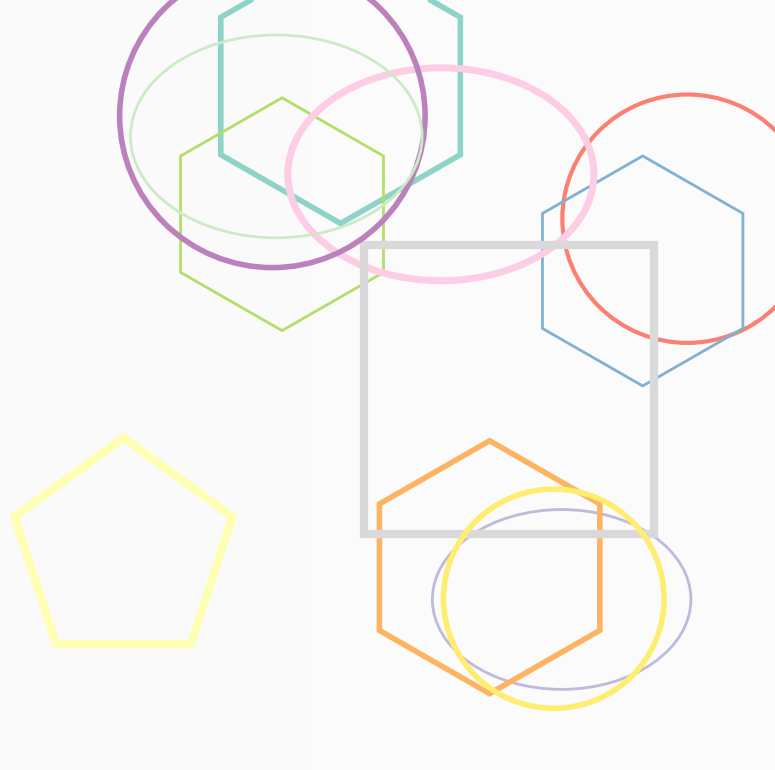[{"shape": "hexagon", "thickness": 2, "radius": 0.89, "center": [0.439, 0.888]}, {"shape": "pentagon", "thickness": 3, "radius": 0.74, "center": [0.159, 0.283]}, {"shape": "oval", "thickness": 1, "radius": 0.83, "center": [0.725, 0.221]}, {"shape": "circle", "thickness": 1.5, "radius": 0.81, "center": [0.887, 0.716]}, {"shape": "hexagon", "thickness": 1, "radius": 0.75, "center": [0.829, 0.648]}, {"shape": "hexagon", "thickness": 2, "radius": 0.82, "center": [0.632, 0.263]}, {"shape": "hexagon", "thickness": 1, "radius": 0.76, "center": [0.364, 0.722]}, {"shape": "oval", "thickness": 2.5, "radius": 0.99, "center": [0.569, 0.774]}, {"shape": "square", "thickness": 3, "radius": 0.94, "center": [0.657, 0.494]}, {"shape": "circle", "thickness": 2, "radius": 0.99, "center": [0.351, 0.85]}, {"shape": "oval", "thickness": 1, "radius": 0.94, "center": [0.357, 0.823]}, {"shape": "circle", "thickness": 2, "radius": 0.71, "center": [0.715, 0.222]}]